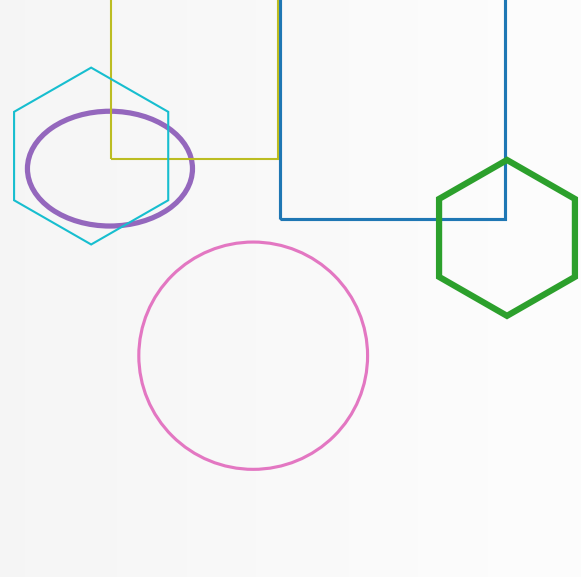[{"shape": "square", "thickness": 1.5, "radius": 0.97, "center": [0.676, 0.813]}, {"shape": "hexagon", "thickness": 3, "radius": 0.67, "center": [0.872, 0.587]}, {"shape": "oval", "thickness": 2.5, "radius": 0.71, "center": [0.189, 0.707]}, {"shape": "circle", "thickness": 1.5, "radius": 0.98, "center": [0.436, 0.383]}, {"shape": "square", "thickness": 1, "radius": 0.72, "center": [0.335, 0.869]}, {"shape": "hexagon", "thickness": 1, "radius": 0.77, "center": [0.157, 0.729]}]